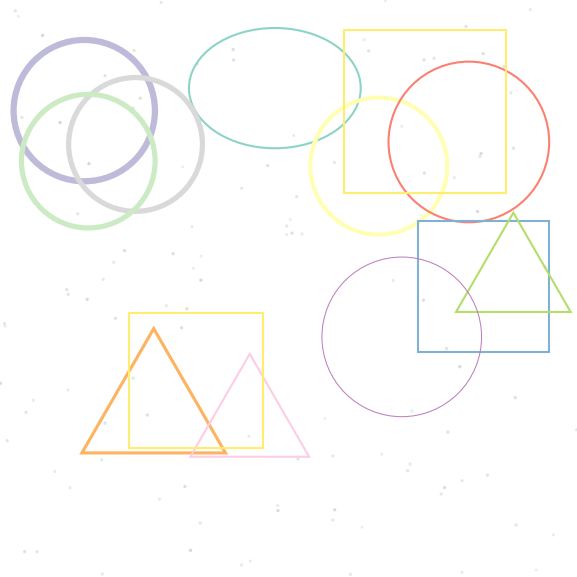[{"shape": "oval", "thickness": 1, "radius": 0.74, "center": [0.476, 0.847]}, {"shape": "circle", "thickness": 2, "radius": 0.59, "center": [0.656, 0.711]}, {"shape": "circle", "thickness": 3, "radius": 0.61, "center": [0.146, 0.808]}, {"shape": "circle", "thickness": 1, "radius": 0.7, "center": [0.812, 0.753]}, {"shape": "square", "thickness": 1, "radius": 0.57, "center": [0.837, 0.503]}, {"shape": "triangle", "thickness": 1.5, "radius": 0.72, "center": [0.266, 0.287]}, {"shape": "triangle", "thickness": 1, "radius": 0.57, "center": [0.889, 0.516]}, {"shape": "triangle", "thickness": 1, "radius": 0.59, "center": [0.432, 0.268]}, {"shape": "circle", "thickness": 2.5, "radius": 0.58, "center": [0.235, 0.749]}, {"shape": "circle", "thickness": 0.5, "radius": 0.69, "center": [0.696, 0.416]}, {"shape": "circle", "thickness": 2.5, "radius": 0.58, "center": [0.153, 0.72]}, {"shape": "square", "thickness": 1, "radius": 0.58, "center": [0.339, 0.34]}, {"shape": "square", "thickness": 1, "radius": 0.7, "center": [0.736, 0.806]}]